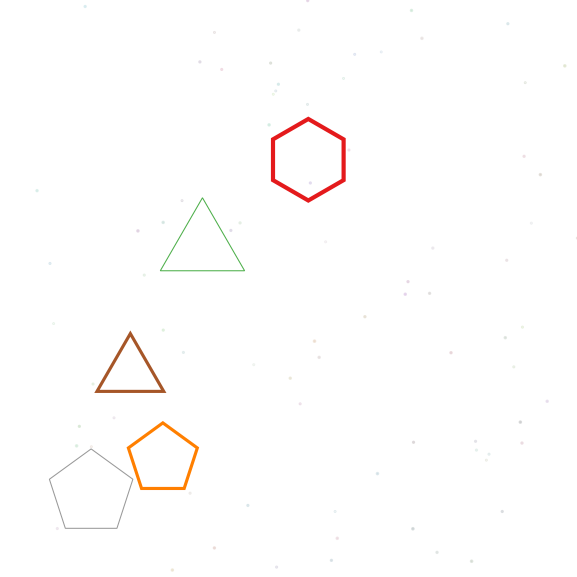[{"shape": "hexagon", "thickness": 2, "radius": 0.35, "center": [0.534, 0.723]}, {"shape": "triangle", "thickness": 0.5, "radius": 0.42, "center": [0.351, 0.572]}, {"shape": "pentagon", "thickness": 1.5, "radius": 0.31, "center": [0.282, 0.204]}, {"shape": "triangle", "thickness": 1.5, "radius": 0.33, "center": [0.226, 0.355]}, {"shape": "pentagon", "thickness": 0.5, "radius": 0.38, "center": [0.158, 0.146]}]